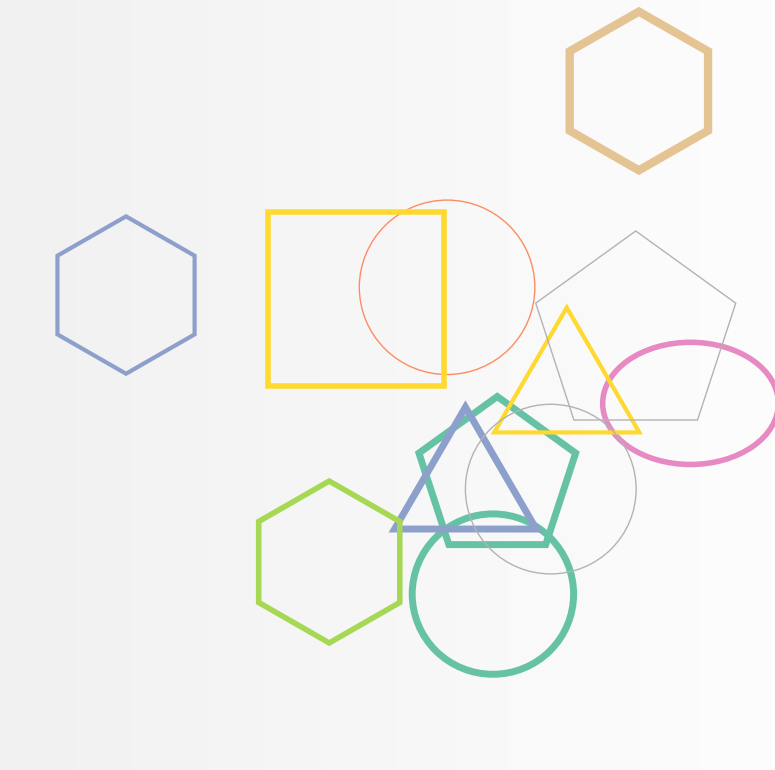[{"shape": "pentagon", "thickness": 2.5, "radius": 0.53, "center": [0.642, 0.379]}, {"shape": "circle", "thickness": 2.5, "radius": 0.52, "center": [0.636, 0.228]}, {"shape": "circle", "thickness": 0.5, "radius": 0.57, "center": [0.577, 0.627]}, {"shape": "triangle", "thickness": 2.5, "radius": 0.53, "center": [0.601, 0.366]}, {"shape": "hexagon", "thickness": 1.5, "radius": 0.51, "center": [0.163, 0.617]}, {"shape": "oval", "thickness": 2, "radius": 0.57, "center": [0.891, 0.476]}, {"shape": "hexagon", "thickness": 2, "radius": 0.53, "center": [0.425, 0.27]}, {"shape": "triangle", "thickness": 1.5, "radius": 0.54, "center": [0.731, 0.492]}, {"shape": "square", "thickness": 2, "radius": 0.57, "center": [0.46, 0.612]}, {"shape": "hexagon", "thickness": 3, "radius": 0.52, "center": [0.824, 0.882]}, {"shape": "pentagon", "thickness": 0.5, "radius": 0.68, "center": [0.82, 0.564]}, {"shape": "circle", "thickness": 0.5, "radius": 0.55, "center": [0.711, 0.365]}]